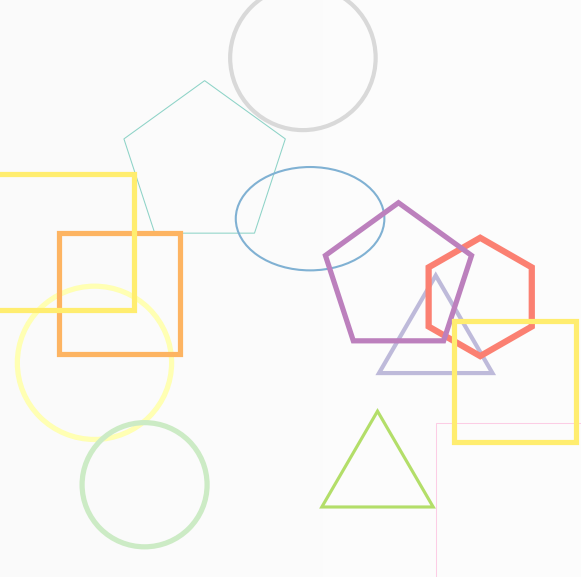[{"shape": "pentagon", "thickness": 0.5, "radius": 0.73, "center": [0.352, 0.714]}, {"shape": "circle", "thickness": 2.5, "radius": 0.66, "center": [0.163, 0.371]}, {"shape": "triangle", "thickness": 2, "radius": 0.56, "center": [0.75, 0.409]}, {"shape": "hexagon", "thickness": 3, "radius": 0.51, "center": [0.826, 0.485]}, {"shape": "oval", "thickness": 1, "radius": 0.64, "center": [0.533, 0.62]}, {"shape": "square", "thickness": 2.5, "radius": 0.52, "center": [0.206, 0.491]}, {"shape": "triangle", "thickness": 1.5, "radius": 0.55, "center": [0.649, 0.177]}, {"shape": "square", "thickness": 0.5, "radius": 0.73, "center": [0.895, 0.121]}, {"shape": "circle", "thickness": 2, "radius": 0.63, "center": [0.521, 0.899]}, {"shape": "pentagon", "thickness": 2.5, "radius": 0.66, "center": [0.686, 0.516]}, {"shape": "circle", "thickness": 2.5, "radius": 0.54, "center": [0.249, 0.16]}, {"shape": "square", "thickness": 2.5, "radius": 0.52, "center": [0.886, 0.339]}, {"shape": "square", "thickness": 2.5, "radius": 0.59, "center": [0.114, 0.58]}]